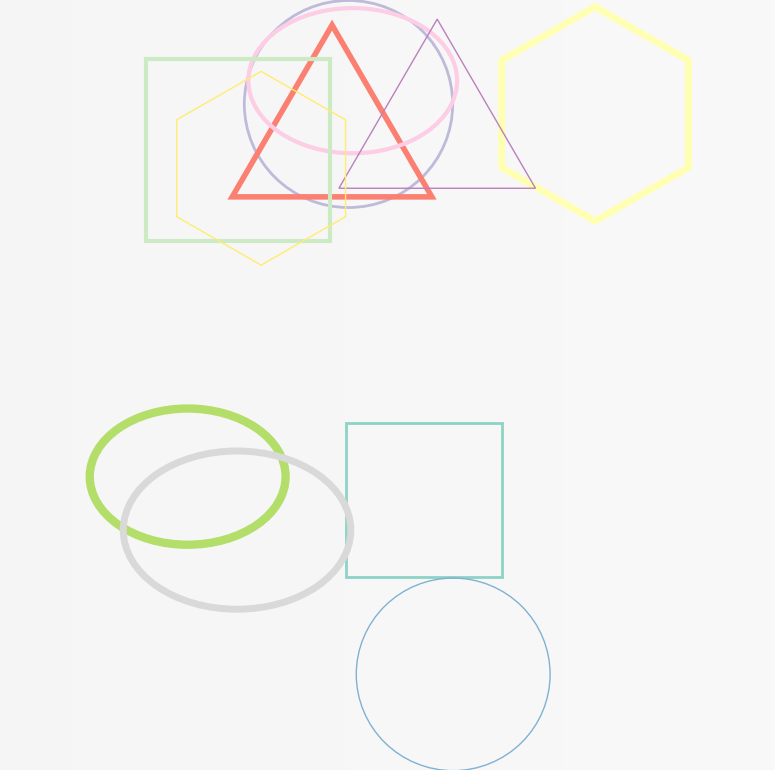[{"shape": "square", "thickness": 1, "radius": 0.5, "center": [0.547, 0.351]}, {"shape": "hexagon", "thickness": 2.5, "radius": 0.7, "center": [0.768, 0.852]}, {"shape": "circle", "thickness": 1, "radius": 0.67, "center": [0.45, 0.865]}, {"shape": "triangle", "thickness": 2, "radius": 0.74, "center": [0.428, 0.819]}, {"shape": "circle", "thickness": 0.5, "radius": 0.63, "center": [0.585, 0.124]}, {"shape": "oval", "thickness": 3, "radius": 0.63, "center": [0.242, 0.381]}, {"shape": "oval", "thickness": 1.5, "radius": 0.67, "center": [0.455, 0.895]}, {"shape": "oval", "thickness": 2.5, "radius": 0.73, "center": [0.306, 0.312]}, {"shape": "triangle", "thickness": 0.5, "radius": 0.73, "center": [0.564, 0.829]}, {"shape": "square", "thickness": 1.5, "radius": 0.59, "center": [0.307, 0.805]}, {"shape": "hexagon", "thickness": 0.5, "radius": 0.63, "center": [0.337, 0.781]}]